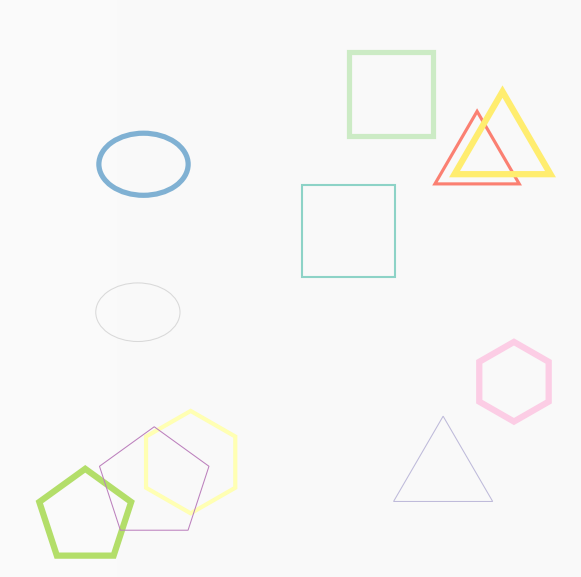[{"shape": "square", "thickness": 1, "radius": 0.4, "center": [0.599, 0.599]}, {"shape": "hexagon", "thickness": 2, "radius": 0.44, "center": [0.328, 0.199]}, {"shape": "triangle", "thickness": 0.5, "radius": 0.49, "center": [0.762, 0.18]}, {"shape": "triangle", "thickness": 1.5, "radius": 0.42, "center": [0.821, 0.723]}, {"shape": "oval", "thickness": 2.5, "radius": 0.38, "center": [0.247, 0.715]}, {"shape": "pentagon", "thickness": 3, "radius": 0.42, "center": [0.147, 0.104]}, {"shape": "hexagon", "thickness": 3, "radius": 0.34, "center": [0.884, 0.338]}, {"shape": "oval", "thickness": 0.5, "radius": 0.36, "center": [0.237, 0.459]}, {"shape": "pentagon", "thickness": 0.5, "radius": 0.5, "center": [0.265, 0.161]}, {"shape": "square", "thickness": 2.5, "radius": 0.36, "center": [0.673, 0.836]}, {"shape": "triangle", "thickness": 3, "radius": 0.48, "center": [0.865, 0.745]}]